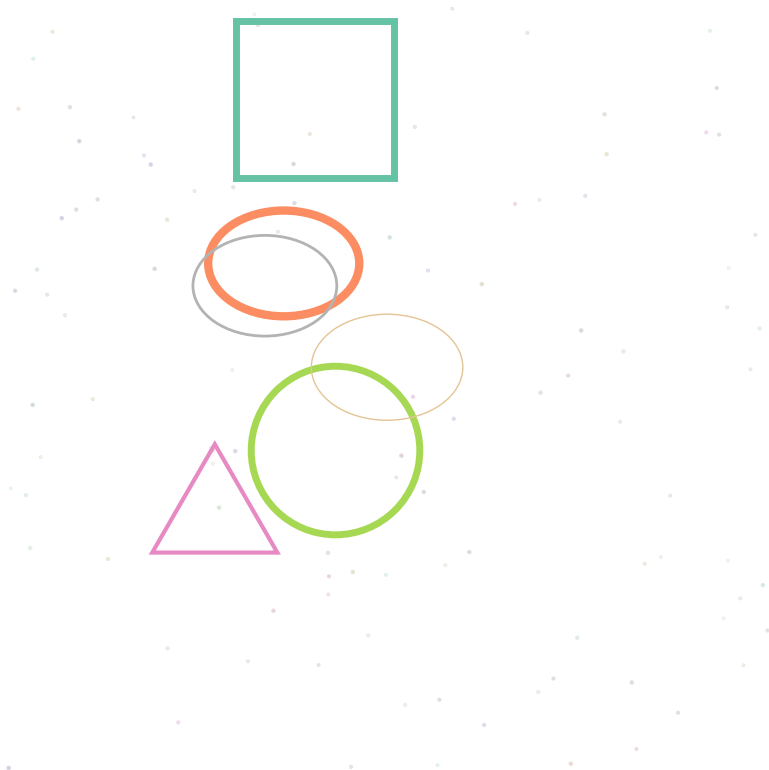[{"shape": "square", "thickness": 2.5, "radius": 0.51, "center": [0.409, 0.871]}, {"shape": "oval", "thickness": 3, "radius": 0.49, "center": [0.368, 0.658]}, {"shape": "triangle", "thickness": 1.5, "radius": 0.47, "center": [0.279, 0.329]}, {"shape": "circle", "thickness": 2.5, "radius": 0.55, "center": [0.436, 0.415]}, {"shape": "oval", "thickness": 0.5, "radius": 0.49, "center": [0.503, 0.523]}, {"shape": "oval", "thickness": 1, "radius": 0.47, "center": [0.344, 0.629]}]